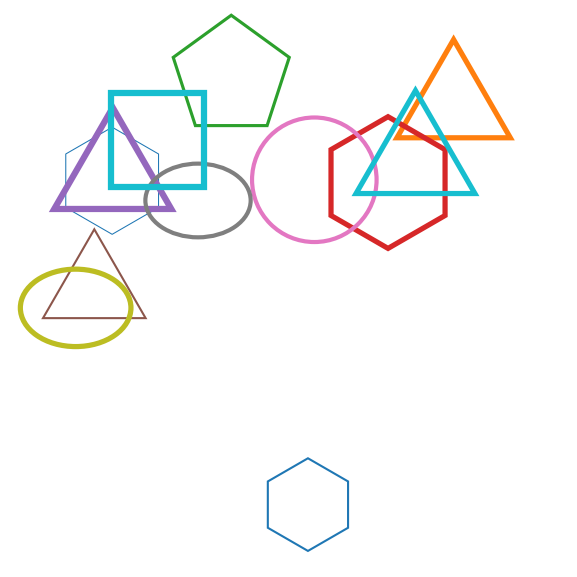[{"shape": "hexagon", "thickness": 0.5, "radius": 0.46, "center": [0.194, 0.686]}, {"shape": "hexagon", "thickness": 1, "radius": 0.4, "center": [0.533, 0.125]}, {"shape": "triangle", "thickness": 2.5, "radius": 0.57, "center": [0.785, 0.817]}, {"shape": "pentagon", "thickness": 1.5, "radius": 0.53, "center": [0.4, 0.867]}, {"shape": "hexagon", "thickness": 2.5, "radius": 0.57, "center": [0.672, 0.683]}, {"shape": "triangle", "thickness": 3, "radius": 0.58, "center": [0.195, 0.696]}, {"shape": "triangle", "thickness": 1, "radius": 0.51, "center": [0.163, 0.5]}, {"shape": "circle", "thickness": 2, "radius": 0.54, "center": [0.544, 0.688]}, {"shape": "oval", "thickness": 2, "radius": 0.46, "center": [0.343, 0.652]}, {"shape": "oval", "thickness": 2.5, "radius": 0.48, "center": [0.131, 0.466]}, {"shape": "square", "thickness": 3, "radius": 0.41, "center": [0.273, 0.757]}, {"shape": "triangle", "thickness": 2.5, "radius": 0.59, "center": [0.719, 0.723]}]